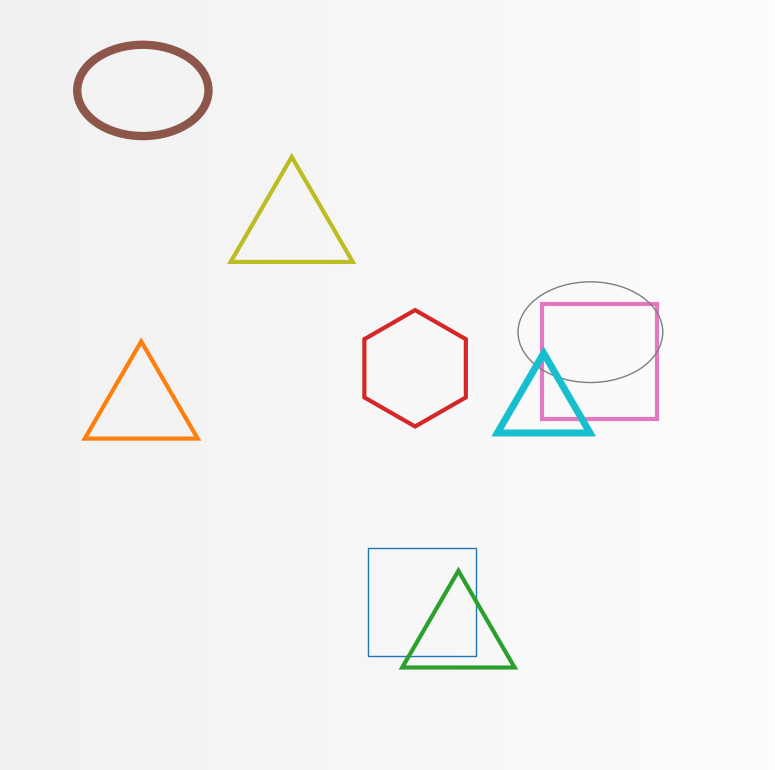[{"shape": "square", "thickness": 0.5, "radius": 0.35, "center": [0.544, 0.218]}, {"shape": "triangle", "thickness": 1.5, "radius": 0.42, "center": [0.182, 0.472]}, {"shape": "triangle", "thickness": 1.5, "radius": 0.42, "center": [0.591, 0.175]}, {"shape": "hexagon", "thickness": 1.5, "radius": 0.38, "center": [0.536, 0.522]}, {"shape": "oval", "thickness": 3, "radius": 0.42, "center": [0.184, 0.883]}, {"shape": "square", "thickness": 1.5, "radius": 0.37, "center": [0.773, 0.531]}, {"shape": "oval", "thickness": 0.5, "radius": 0.47, "center": [0.762, 0.569]}, {"shape": "triangle", "thickness": 1.5, "radius": 0.45, "center": [0.376, 0.705]}, {"shape": "triangle", "thickness": 2.5, "radius": 0.35, "center": [0.702, 0.472]}]